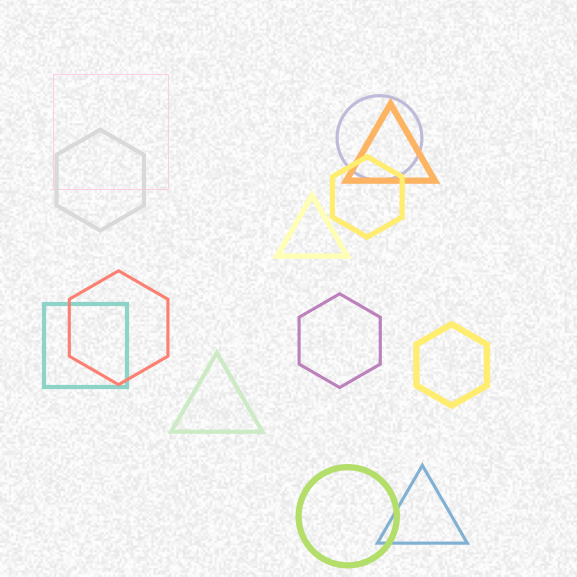[{"shape": "square", "thickness": 2, "radius": 0.36, "center": [0.147, 0.401]}, {"shape": "triangle", "thickness": 2.5, "radius": 0.35, "center": [0.54, 0.591]}, {"shape": "circle", "thickness": 1.5, "radius": 0.37, "center": [0.657, 0.76]}, {"shape": "hexagon", "thickness": 1.5, "radius": 0.49, "center": [0.205, 0.432]}, {"shape": "triangle", "thickness": 1.5, "radius": 0.45, "center": [0.731, 0.104]}, {"shape": "triangle", "thickness": 3, "radius": 0.44, "center": [0.676, 0.731]}, {"shape": "circle", "thickness": 3, "radius": 0.43, "center": [0.602, 0.105]}, {"shape": "square", "thickness": 0.5, "radius": 0.5, "center": [0.192, 0.771]}, {"shape": "hexagon", "thickness": 2, "radius": 0.44, "center": [0.174, 0.687]}, {"shape": "hexagon", "thickness": 1.5, "radius": 0.41, "center": [0.588, 0.409]}, {"shape": "triangle", "thickness": 2, "radius": 0.46, "center": [0.375, 0.297]}, {"shape": "hexagon", "thickness": 3, "radius": 0.35, "center": [0.782, 0.367]}, {"shape": "hexagon", "thickness": 2.5, "radius": 0.35, "center": [0.636, 0.658]}]